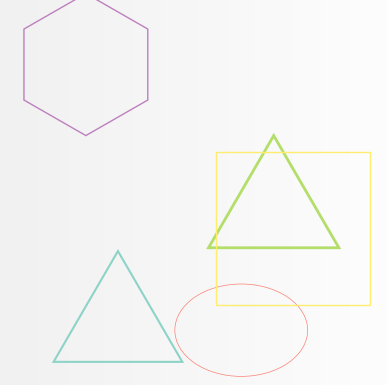[{"shape": "triangle", "thickness": 1.5, "radius": 0.96, "center": [0.304, 0.156]}, {"shape": "oval", "thickness": 0.5, "radius": 0.86, "center": [0.623, 0.142]}, {"shape": "triangle", "thickness": 2, "radius": 0.97, "center": [0.706, 0.454]}, {"shape": "hexagon", "thickness": 1, "radius": 0.92, "center": [0.222, 0.832]}, {"shape": "square", "thickness": 1, "radius": 1.0, "center": [0.757, 0.407]}]